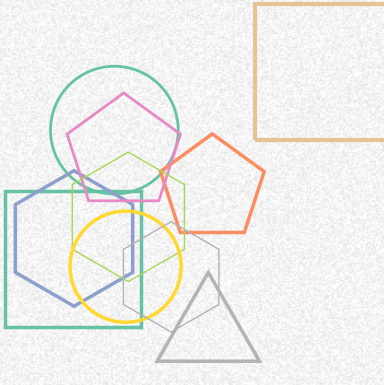[{"shape": "square", "thickness": 2.5, "radius": 0.88, "center": [0.189, 0.327]}, {"shape": "circle", "thickness": 2, "radius": 0.83, "center": [0.297, 0.662]}, {"shape": "pentagon", "thickness": 2.5, "radius": 0.71, "center": [0.551, 0.511]}, {"shape": "hexagon", "thickness": 2.5, "radius": 0.88, "center": [0.192, 0.381]}, {"shape": "pentagon", "thickness": 2, "radius": 0.77, "center": [0.321, 0.604]}, {"shape": "hexagon", "thickness": 1, "radius": 0.84, "center": [0.333, 0.437]}, {"shape": "circle", "thickness": 2.5, "radius": 0.72, "center": [0.326, 0.307]}, {"shape": "square", "thickness": 3, "radius": 0.89, "center": [0.839, 0.814]}, {"shape": "triangle", "thickness": 2.5, "radius": 0.77, "center": [0.541, 0.139]}, {"shape": "hexagon", "thickness": 1, "radius": 0.72, "center": [0.445, 0.281]}]